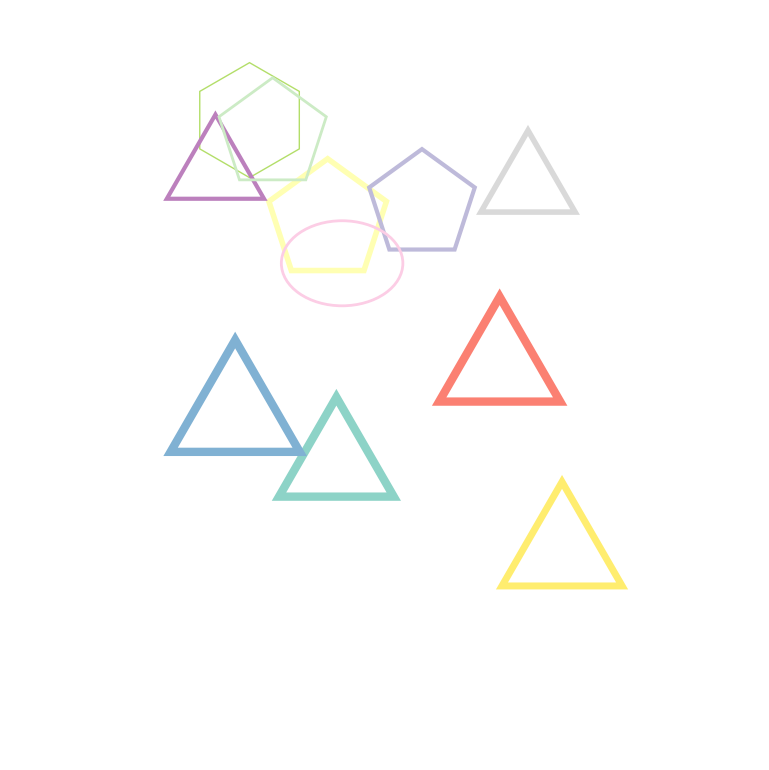[{"shape": "triangle", "thickness": 3, "radius": 0.43, "center": [0.437, 0.398]}, {"shape": "pentagon", "thickness": 2, "radius": 0.4, "center": [0.426, 0.714]}, {"shape": "pentagon", "thickness": 1.5, "radius": 0.36, "center": [0.548, 0.734]}, {"shape": "triangle", "thickness": 3, "radius": 0.45, "center": [0.649, 0.524]}, {"shape": "triangle", "thickness": 3, "radius": 0.48, "center": [0.305, 0.462]}, {"shape": "hexagon", "thickness": 0.5, "radius": 0.37, "center": [0.324, 0.844]}, {"shape": "oval", "thickness": 1, "radius": 0.39, "center": [0.444, 0.658]}, {"shape": "triangle", "thickness": 2, "radius": 0.35, "center": [0.686, 0.76]}, {"shape": "triangle", "thickness": 1.5, "radius": 0.36, "center": [0.28, 0.778]}, {"shape": "pentagon", "thickness": 1, "radius": 0.37, "center": [0.354, 0.826]}, {"shape": "triangle", "thickness": 2.5, "radius": 0.45, "center": [0.73, 0.284]}]